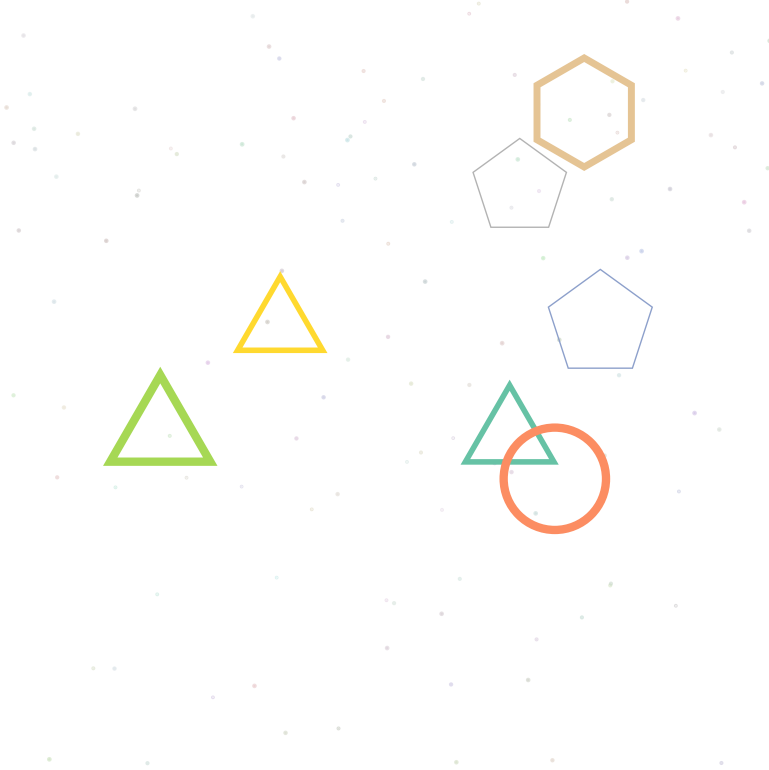[{"shape": "triangle", "thickness": 2, "radius": 0.33, "center": [0.662, 0.433]}, {"shape": "circle", "thickness": 3, "radius": 0.33, "center": [0.721, 0.378]}, {"shape": "pentagon", "thickness": 0.5, "radius": 0.35, "center": [0.78, 0.579]}, {"shape": "triangle", "thickness": 3, "radius": 0.37, "center": [0.208, 0.438]}, {"shape": "triangle", "thickness": 2, "radius": 0.32, "center": [0.364, 0.577]}, {"shape": "hexagon", "thickness": 2.5, "radius": 0.35, "center": [0.759, 0.854]}, {"shape": "pentagon", "thickness": 0.5, "radius": 0.32, "center": [0.675, 0.756]}]